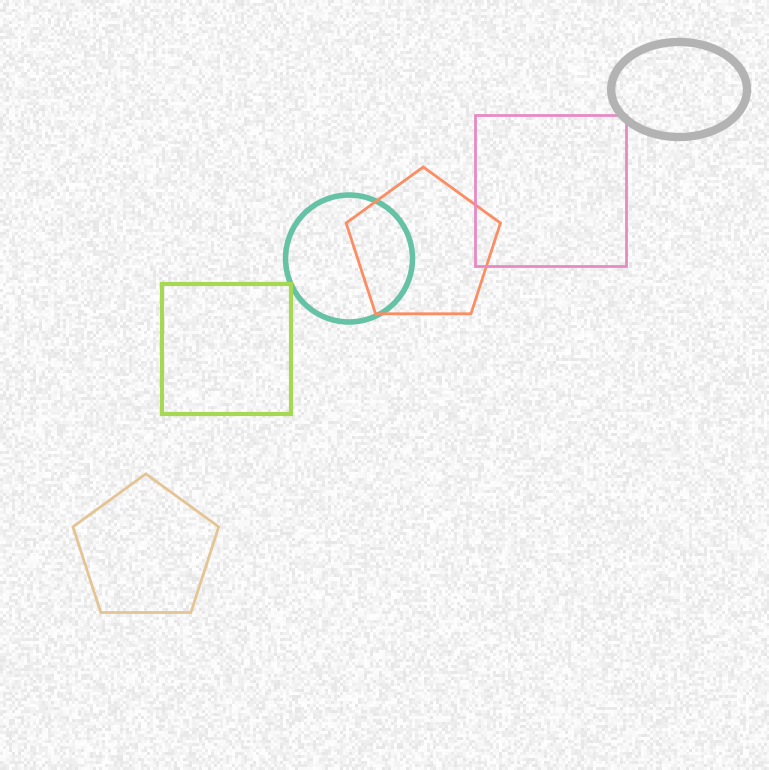[{"shape": "circle", "thickness": 2, "radius": 0.41, "center": [0.453, 0.664]}, {"shape": "pentagon", "thickness": 1, "radius": 0.53, "center": [0.55, 0.678]}, {"shape": "square", "thickness": 1, "radius": 0.49, "center": [0.715, 0.752]}, {"shape": "square", "thickness": 1.5, "radius": 0.42, "center": [0.294, 0.546]}, {"shape": "pentagon", "thickness": 1, "radius": 0.5, "center": [0.189, 0.285]}, {"shape": "oval", "thickness": 3, "radius": 0.44, "center": [0.882, 0.884]}]